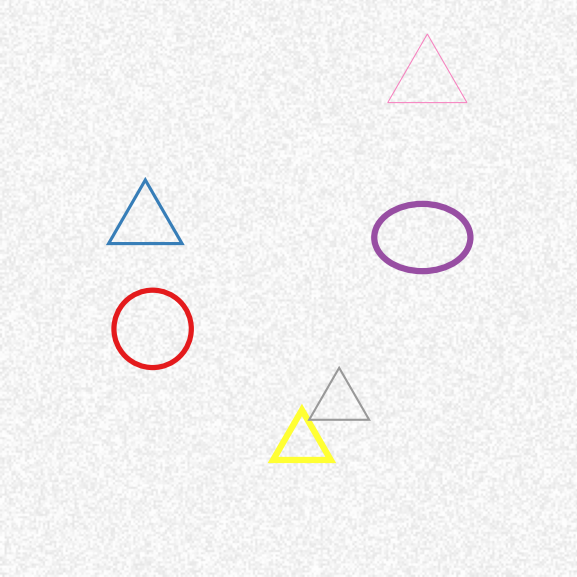[{"shape": "circle", "thickness": 2.5, "radius": 0.33, "center": [0.264, 0.43]}, {"shape": "triangle", "thickness": 1.5, "radius": 0.37, "center": [0.252, 0.614]}, {"shape": "oval", "thickness": 3, "radius": 0.42, "center": [0.731, 0.588]}, {"shape": "triangle", "thickness": 3, "radius": 0.29, "center": [0.523, 0.231]}, {"shape": "triangle", "thickness": 0.5, "radius": 0.4, "center": [0.74, 0.861]}, {"shape": "triangle", "thickness": 1, "radius": 0.3, "center": [0.587, 0.302]}]